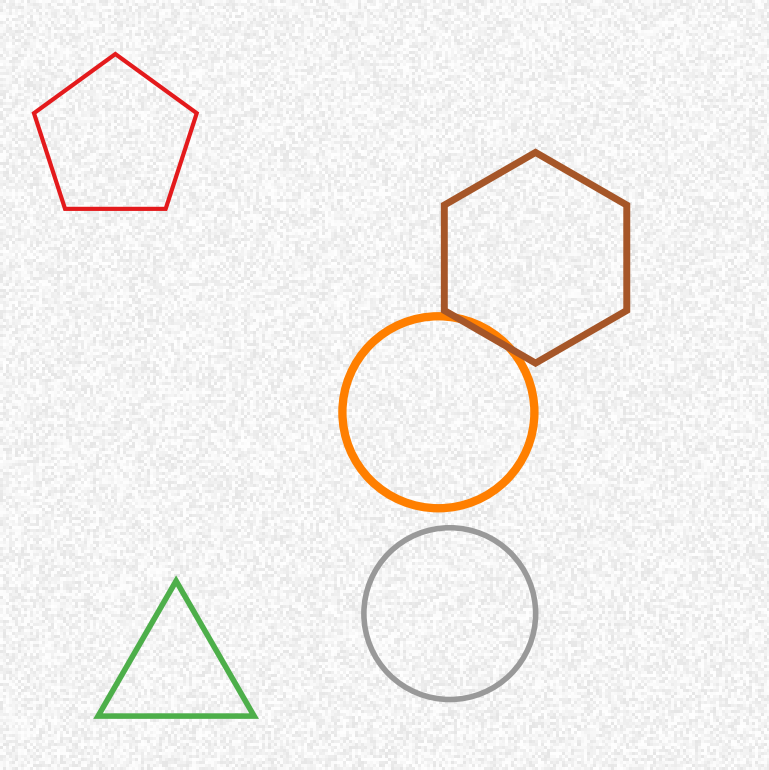[{"shape": "pentagon", "thickness": 1.5, "radius": 0.56, "center": [0.15, 0.819]}, {"shape": "triangle", "thickness": 2, "radius": 0.59, "center": [0.229, 0.129]}, {"shape": "circle", "thickness": 3, "radius": 0.62, "center": [0.569, 0.465]}, {"shape": "hexagon", "thickness": 2.5, "radius": 0.68, "center": [0.696, 0.665]}, {"shape": "circle", "thickness": 2, "radius": 0.56, "center": [0.584, 0.203]}]